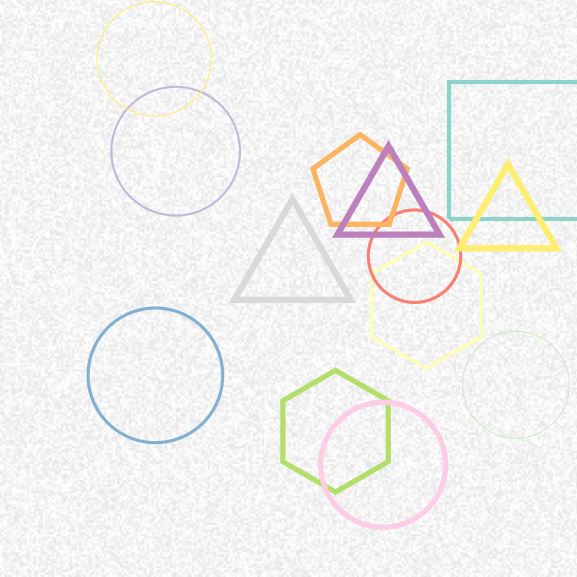[{"shape": "square", "thickness": 2, "radius": 0.59, "center": [0.896, 0.739]}, {"shape": "hexagon", "thickness": 1.5, "radius": 0.55, "center": [0.738, 0.471]}, {"shape": "circle", "thickness": 1, "radius": 0.56, "center": [0.304, 0.737]}, {"shape": "circle", "thickness": 1.5, "radius": 0.4, "center": [0.718, 0.555]}, {"shape": "circle", "thickness": 1.5, "radius": 0.58, "center": [0.269, 0.349]}, {"shape": "pentagon", "thickness": 2.5, "radius": 0.43, "center": [0.624, 0.68]}, {"shape": "hexagon", "thickness": 2.5, "radius": 0.53, "center": [0.581, 0.252]}, {"shape": "circle", "thickness": 2.5, "radius": 0.54, "center": [0.664, 0.194]}, {"shape": "triangle", "thickness": 3, "radius": 0.58, "center": [0.507, 0.538]}, {"shape": "triangle", "thickness": 3, "radius": 0.51, "center": [0.673, 0.644]}, {"shape": "circle", "thickness": 0.5, "radius": 0.46, "center": [0.893, 0.333]}, {"shape": "triangle", "thickness": 3, "radius": 0.49, "center": [0.88, 0.618]}, {"shape": "circle", "thickness": 0.5, "radius": 0.49, "center": [0.267, 0.897]}]